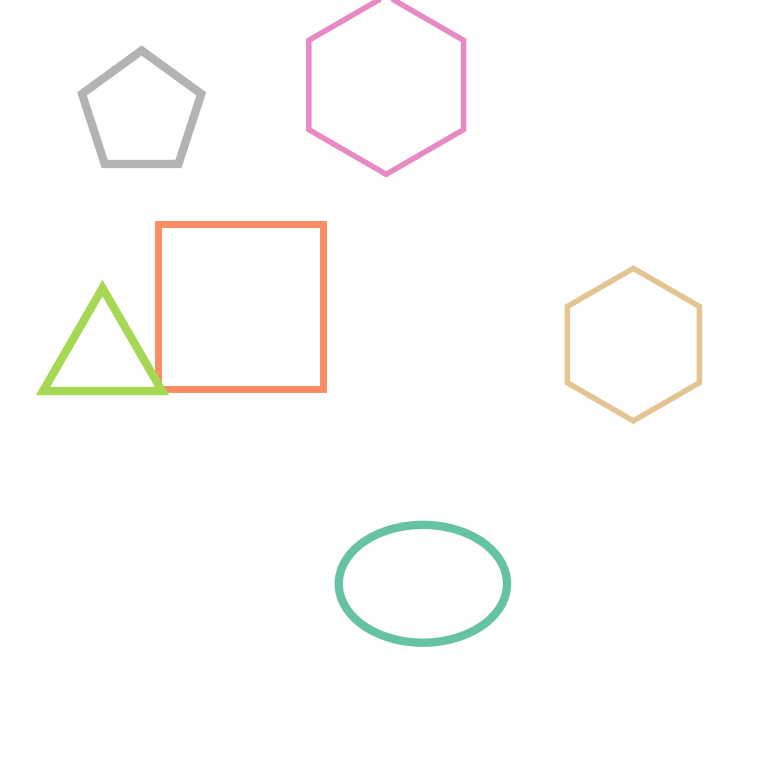[{"shape": "oval", "thickness": 3, "radius": 0.55, "center": [0.549, 0.242]}, {"shape": "square", "thickness": 2.5, "radius": 0.54, "center": [0.313, 0.602]}, {"shape": "hexagon", "thickness": 2, "radius": 0.58, "center": [0.502, 0.89]}, {"shape": "triangle", "thickness": 3, "radius": 0.45, "center": [0.133, 0.537]}, {"shape": "hexagon", "thickness": 2, "radius": 0.5, "center": [0.823, 0.552]}, {"shape": "pentagon", "thickness": 3, "radius": 0.41, "center": [0.184, 0.853]}]